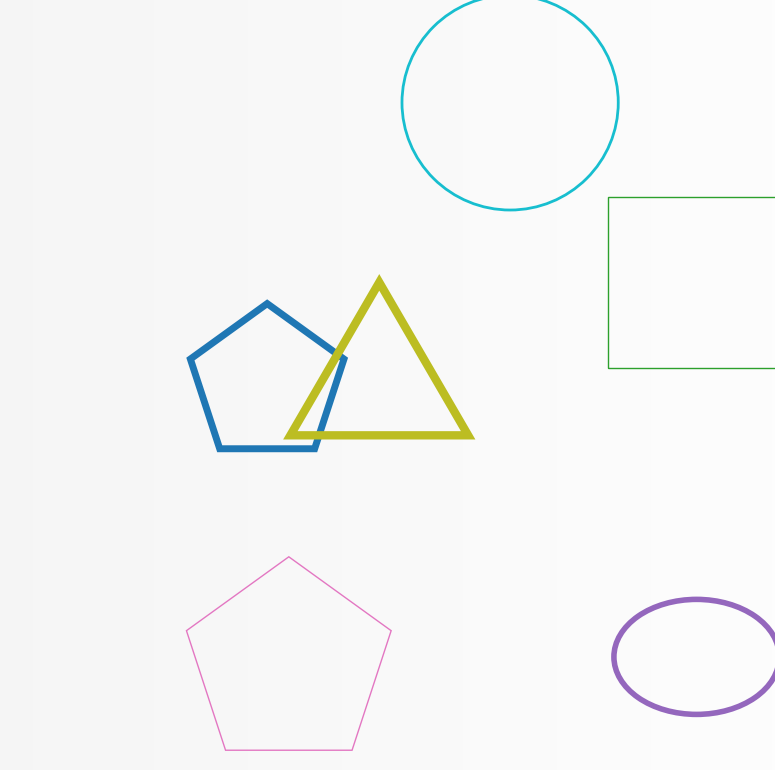[{"shape": "pentagon", "thickness": 2.5, "radius": 0.52, "center": [0.345, 0.502]}, {"shape": "square", "thickness": 0.5, "radius": 0.55, "center": [0.895, 0.633]}, {"shape": "oval", "thickness": 2, "radius": 0.53, "center": [0.899, 0.147]}, {"shape": "pentagon", "thickness": 0.5, "radius": 0.69, "center": [0.373, 0.138]}, {"shape": "triangle", "thickness": 3, "radius": 0.66, "center": [0.489, 0.501]}, {"shape": "circle", "thickness": 1, "radius": 0.7, "center": [0.658, 0.867]}]